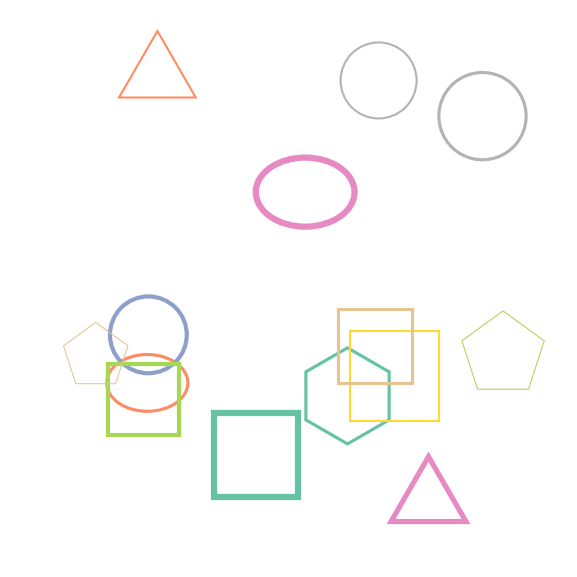[{"shape": "square", "thickness": 3, "radius": 0.37, "center": [0.444, 0.211]}, {"shape": "hexagon", "thickness": 1.5, "radius": 0.42, "center": [0.602, 0.314]}, {"shape": "triangle", "thickness": 1, "radius": 0.38, "center": [0.273, 0.869]}, {"shape": "oval", "thickness": 1.5, "radius": 0.35, "center": [0.255, 0.336]}, {"shape": "circle", "thickness": 2, "radius": 0.33, "center": [0.257, 0.419]}, {"shape": "triangle", "thickness": 2.5, "radius": 0.37, "center": [0.742, 0.133]}, {"shape": "oval", "thickness": 3, "radius": 0.43, "center": [0.528, 0.666]}, {"shape": "square", "thickness": 2, "radius": 0.31, "center": [0.248, 0.307]}, {"shape": "pentagon", "thickness": 0.5, "radius": 0.37, "center": [0.871, 0.386]}, {"shape": "square", "thickness": 1, "radius": 0.39, "center": [0.683, 0.348]}, {"shape": "pentagon", "thickness": 0.5, "radius": 0.29, "center": [0.166, 0.382]}, {"shape": "square", "thickness": 1.5, "radius": 0.32, "center": [0.649, 0.4]}, {"shape": "circle", "thickness": 1, "radius": 0.33, "center": [0.656, 0.86]}, {"shape": "circle", "thickness": 1.5, "radius": 0.38, "center": [0.835, 0.798]}]